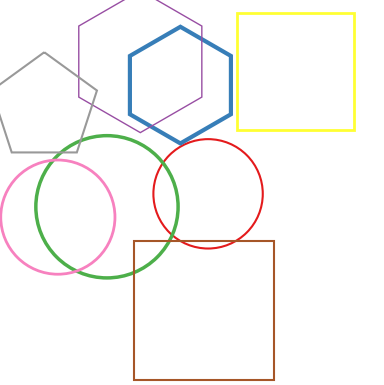[{"shape": "circle", "thickness": 1.5, "radius": 0.71, "center": [0.54, 0.497]}, {"shape": "hexagon", "thickness": 3, "radius": 0.76, "center": [0.469, 0.779]}, {"shape": "circle", "thickness": 2.5, "radius": 0.92, "center": [0.278, 0.463]}, {"shape": "hexagon", "thickness": 1, "radius": 0.92, "center": [0.364, 0.84]}, {"shape": "square", "thickness": 2, "radius": 0.76, "center": [0.766, 0.814]}, {"shape": "square", "thickness": 1.5, "radius": 0.91, "center": [0.53, 0.194]}, {"shape": "circle", "thickness": 2, "radius": 0.74, "center": [0.15, 0.436]}, {"shape": "pentagon", "thickness": 1.5, "radius": 0.72, "center": [0.115, 0.72]}]